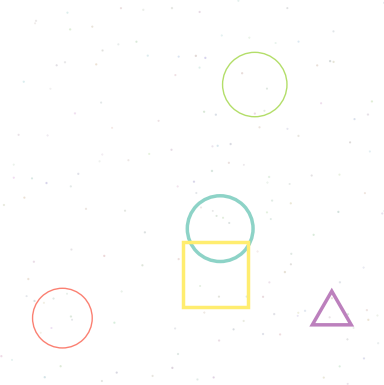[{"shape": "circle", "thickness": 2.5, "radius": 0.43, "center": [0.572, 0.406]}, {"shape": "circle", "thickness": 1, "radius": 0.39, "center": [0.162, 0.174]}, {"shape": "circle", "thickness": 1, "radius": 0.42, "center": [0.662, 0.78]}, {"shape": "triangle", "thickness": 2.5, "radius": 0.29, "center": [0.862, 0.185]}, {"shape": "square", "thickness": 2.5, "radius": 0.42, "center": [0.559, 0.287]}]